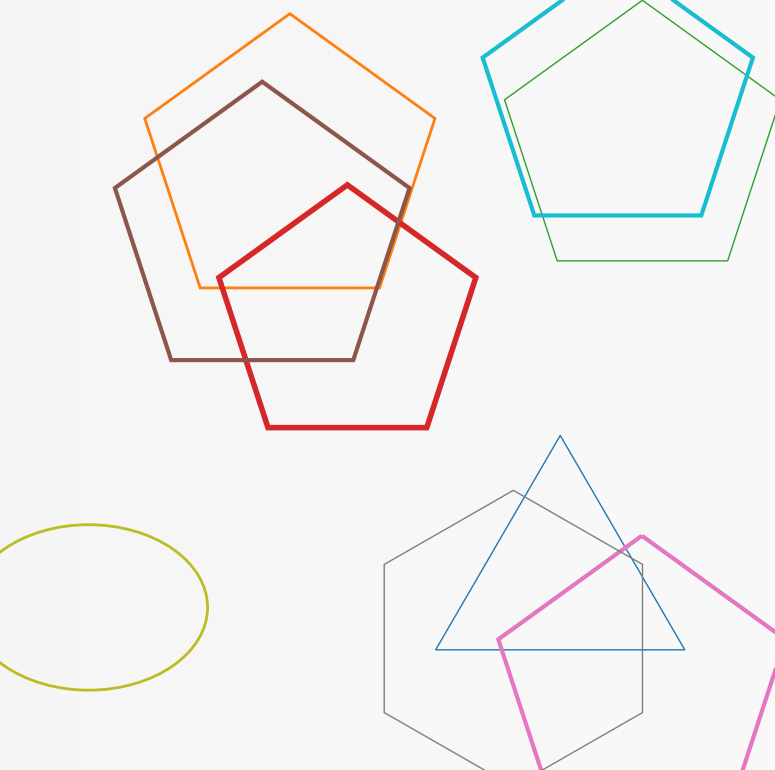[{"shape": "triangle", "thickness": 0.5, "radius": 0.93, "center": [0.723, 0.249]}, {"shape": "pentagon", "thickness": 1, "radius": 0.98, "center": [0.374, 0.785]}, {"shape": "pentagon", "thickness": 0.5, "radius": 0.94, "center": [0.829, 0.813]}, {"shape": "pentagon", "thickness": 2, "radius": 0.87, "center": [0.448, 0.586]}, {"shape": "pentagon", "thickness": 1.5, "radius": 1.0, "center": [0.338, 0.694]}, {"shape": "pentagon", "thickness": 1.5, "radius": 0.97, "center": [0.828, 0.109]}, {"shape": "hexagon", "thickness": 0.5, "radius": 0.96, "center": [0.662, 0.171]}, {"shape": "oval", "thickness": 1, "radius": 0.77, "center": [0.114, 0.211]}, {"shape": "pentagon", "thickness": 1.5, "radius": 0.92, "center": [0.797, 0.869]}]